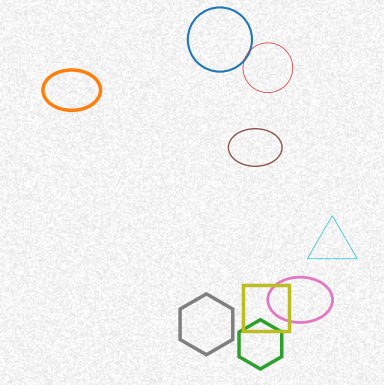[{"shape": "circle", "thickness": 1.5, "radius": 0.42, "center": [0.571, 0.897]}, {"shape": "oval", "thickness": 2.5, "radius": 0.37, "center": [0.186, 0.766]}, {"shape": "hexagon", "thickness": 2.5, "radius": 0.32, "center": [0.676, 0.106]}, {"shape": "circle", "thickness": 0.5, "radius": 0.32, "center": [0.696, 0.824]}, {"shape": "oval", "thickness": 1, "radius": 0.35, "center": [0.663, 0.617]}, {"shape": "oval", "thickness": 2, "radius": 0.42, "center": [0.78, 0.221]}, {"shape": "hexagon", "thickness": 2.5, "radius": 0.4, "center": [0.536, 0.158]}, {"shape": "square", "thickness": 2.5, "radius": 0.3, "center": [0.691, 0.201]}, {"shape": "triangle", "thickness": 0.5, "radius": 0.37, "center": [0.863, 0.365]}]